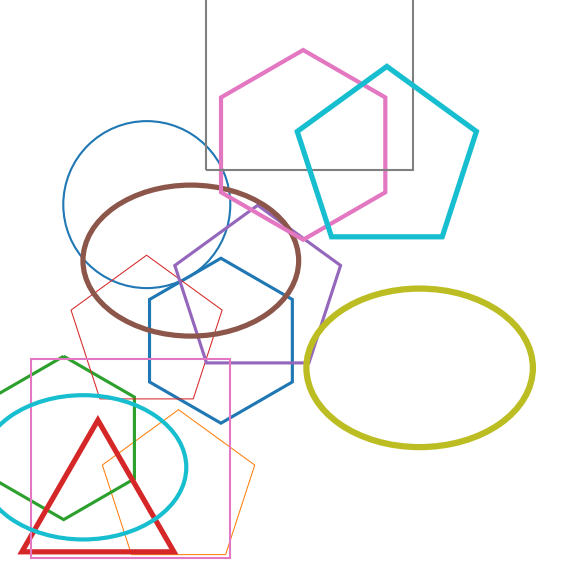[{"shape": "circle", "thickness": 1, "radius": 0.72, "center": [0.254, 0.645]}, {"shape": "hexagon", "thickness": 1.5, "radius": 0.71, "center": [0.383, 0.409]}, {"shape": "pentagon", "thickness": 0.5, "radius": 0.69, "center": [0.309, 0.151]}, {"shape": "hexagon", "thickness": 1.5, "radius": 0.71, "center": [0.11, 0.241]}, {"shape": "triangle", "thickness": 2.5, "radius": 0.76, "center": [0.17, 0.12]}, {"shape": "pentagon", "thickness": 0.5, "radius": 0.69, "center": [0.254, 0.42]}, {"shape": "pentagon", "thickness": 1.5, "radius": 0.75, "center": [0.446, 0.493]}, {"shape": "oval", "thickness": 2.5, "radius": 0.93, "center": [0.33, 0.548]}, {"shape": "hexagon", "thickness": 2, "radius": 0.82, "center": [0.525, 0.748]}, {"shape": "square", "thickness": 1, "radius": 0.86, "center": [0.226, 0.205]}, {"shape": "square", "thickness": 1, "radius": 0.9, "center": [0.536, 0.884]}, {"shape": "oval", "thickness": 3, "radius": 0.98, "center": [0.727, 0.362]}, {"shape": "oval", "thickness": 2, "radius": 0.89, "center": [0.144, 0.19]}, {"shape": "pentagon", "thickness": 2.5, "radius": 0.82, "center": [0.67, 0.721]}]